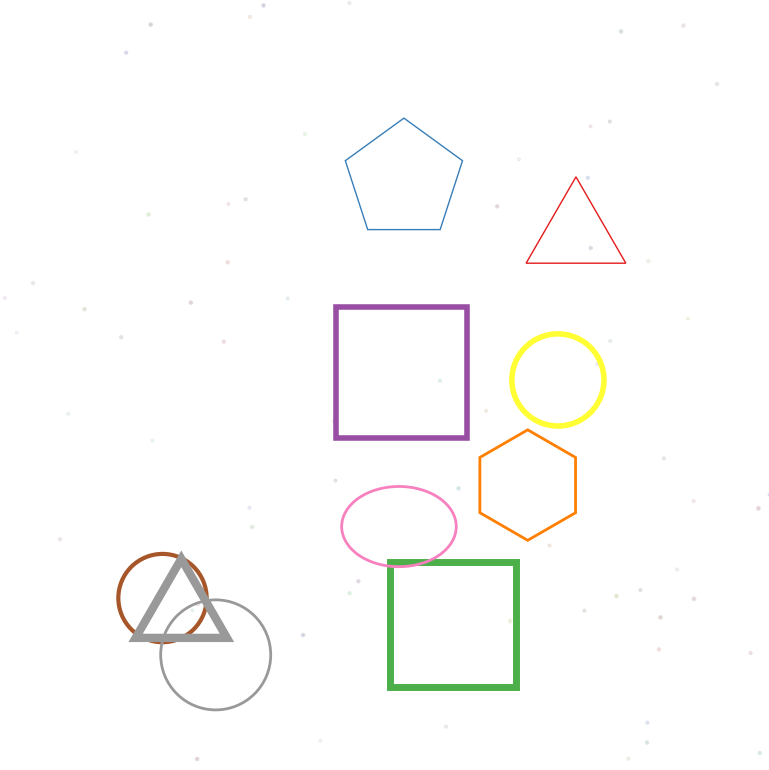[{"shape": "triangle", "thickness": 0.5, "radius": 0.37, "center": [0.748, 0.696]}, {"shape": "pentagon", "thickness": 0.5, "radius": 0.4, "center": [0.525, 0.767]}, {"shape": "square", "thickness": 2.5, "radius": 0.41, "center": [0.588, 0.189]}, {"shape": "square", "thickness": 2, "radius": 0.43, "center": [0.522, 0.516]}, {"shape": "hexagon", "thickness": 1, "radius": 0.36, "center": [0.685, 0.37]}, {"shape": "circle", "thickness": 2, "radius": 0.3, "center": [0.725, 0.507]}, {"shape": "circle", "thickness": 1.5, "radius": 0.29, "center": [0.211, 0.223]}, {"shape": "oval", "thickness": 1, "radius": 0.37, "center": [0.518, 0.316]}, {"shape": "triangle", "thickness": 3, "radius": 0.34, "center": [0.235, 0.206]}, {"shape": "circle", "thickness": 1, "radius": 0.36, "center": [0.28, 0.15]}]